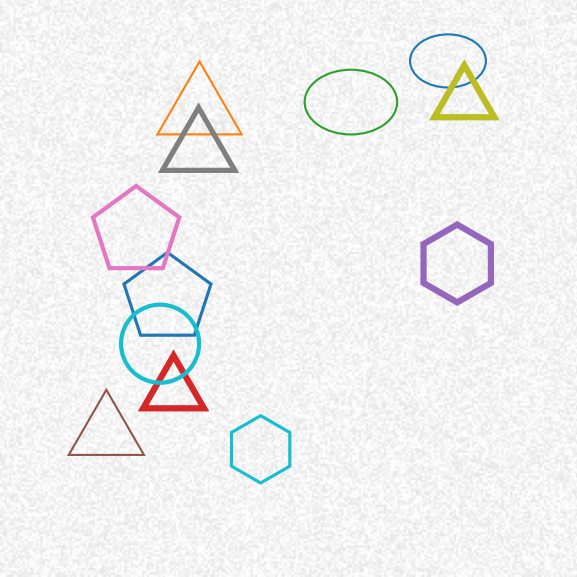[{"shape": "oval", "thickness": 1, "radius": 0.33, "center": [0.776, 0.894]}, {"shape": "pentagon", "thickness": 1.5, "radius": 0.4, "center": [0.29, 0.483]}, {"shape": "triangle", "thickness": 1, "radius": 0.42, "center": [0.346, 0.808]}, {"shape": "oval", "thickness": 1, "radius": 0.4, "center": [0.608, 0.822]}, {"shape": "triangle", "thickness": 3, "radius": 0.3, "center": [0.301, 0.323]}, {"shape": "hexagon", "thickness": 3, "radius": 0.34, "center": [0.792, 0.543]}, {"shape": "triangle", "thickness": 1, "radius": 0.38, "center": [0.184, 0.249]}, {"shape": "pentagon", "thickness": 2, "radius": 0.39, "center": [0.236, 0.598]}, {"shape": "triangle", "thickness": 2.5, "radius": 0.36, "center": [0.344, 0.74]}, {"shape": "triangle", "thickness": 3, "radius": 0.3, "center": [0.804, 0.826]}, {"shape": "hexagon", "thickness": 1.5, "radius": 0.29, "center": [0.451, 0.221]}, {"shape": "circle", "thickness": 2, "radius": 0.34, "center": [0.277, 0.404]}]